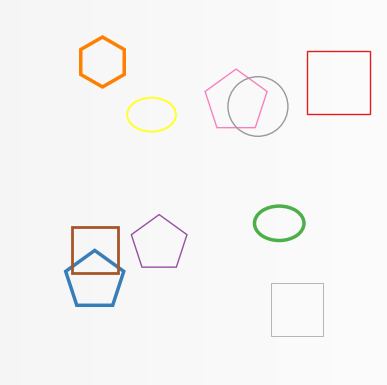[{"shape": "square", "thickness": 1, "radius": 0.41, "center": [0.874, 0.786]}, {"shape": "pentagon", "thickness": 2.5, "radius": 0.39, "center": [0.244, 0.271]}, {"shape": "oval", "thickness": 2.5, "radius": 0.32, "center": [0.721, 0.42]}, {"shape": "pentagon", "thickness": 1, "radius": 0.38, "center": [0.411, 0.367]}, {"shape": "hexagon", "thickness": 2.5, "radius": 0.32, "center": [0.265, 0.839]}, {"shape": "oval", "thickness": 1.5, "radius": 0.31, "center": [0.391, 0.702]}, {"shape": "square", "thickness": 2, "radius": 0.3, "center": [0.246, 0.351]}, {"shape": "pentagon", "thickness": 1, "radius": 0.42, "center": [0.609, 0.736]}, {"shape": "square", "thickness": 0.5, "radius": 0.34, "center": [0.767, 0.196]}, {"shape": "circle", "thickness": 1, "radius": 0.39, "center": [0.666, 0.723]}]